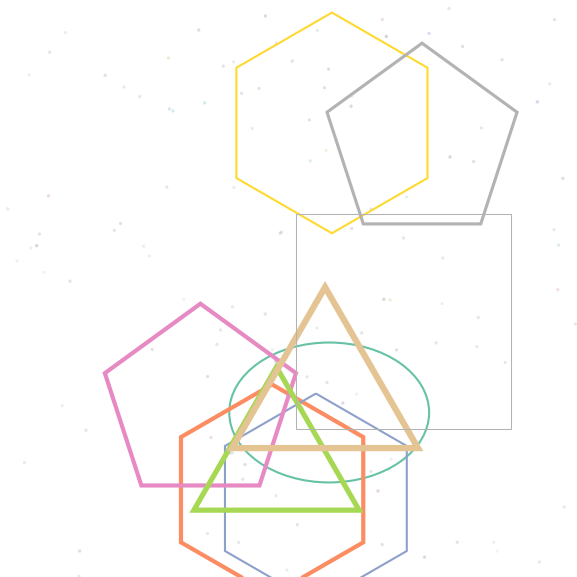[{"shape": "oval", "thickness": 1, "radius": 0.87, "center": [0.57, 0.285]}, {"shape": "hexagon", "thickness": 2, "radius": 0.91, "center": [0.471, 0.151]}, {"shape": "hexagon", "thickness": 1, "radius": 0.91, "center": [0.547, 0.136]}, {"shape": "pentagon", "thickness": 2, "radius": 0.87, "center": [0.347, 0.299]}, {"shape": "triangle", "thickness": 2.5, "radius": 0.83, "center": [0.479, 0.198]}, {"shape": "hexagon", "thickness": 1, "radius": 0.96, "center": [0.575, 0.786]}, {"shape": "triangle", "thickness": 3, "radius": 0.93, "center": [0.563, 0.316]}, {"shape": "square", "thickness": 0.5, "radius": 0.93, "center": [0.699, 0.442]}, {"shape": "pentagon", "thickness": 1.5, "radius": 0.86, "center": [0.731, 0.751]}]